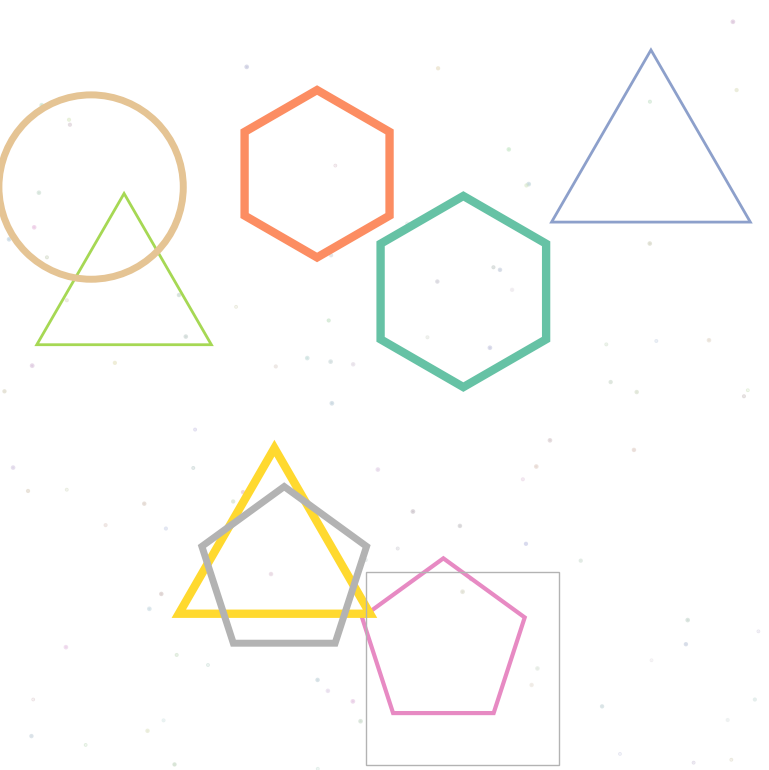[{"shape": "hexagon", "thickness": 3, "radius": 0.62, "center": [0.602, 0.621]}, {"shape": "hexagon", "thickness": 3, "radius": 0.54, "center": [0.412, 0.774]}, {"shape": "triangle", "thickness": 1, "radius": 0.75, "center": [0.845, 0.786]}, {"shape": "pentagon", "thickness": 1.5, "radius": 0.56, "center": [0.576, 0.164]}, {"shape": "triangle", "thickness": 1, "radius": 0.65, "center": [0.161, 0.618]}, {"shape": "triangle", "thickness": 3, "radius": 0.72, "center": [0.356, 0.275]}, {"shape": "circle", "thickness": 2.5, "radius": 0.6, "center": [0.118, 0.757]}, {"shape": "square", "thickness": 0.5, "radius": 0.63, "center": [0.601, 0.132]}, {"shape": "pentagon", "thickness": 2.5, "radius": 0.56, "center": [0.369, 0.256]}]